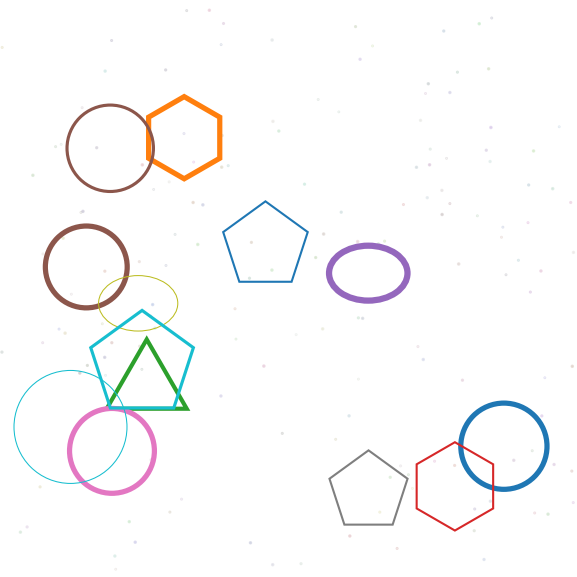[{"shape": "circle", "thickness": 2.5, "radius": 0.37, "center": [0.873, 0.226]}, {"shape": "pentagon", "thickness": 1, "radius": 0.38, "center": [0.46, 0.574]}, {"shape": "hexagon", "thickness": 2.5, "radius": 0.36, "center": [0.319, 0.761]}, {"shape": "triangle", "thickness": 2, "radius": 0.4, "center": [0.254, 0.331]}, {"shape": "hexagon", "thickness": 1, "radius": 0.38, "center": [0.788, 0.157]}, {"shape": "oval", "thickness": 3, "radius": 0.34, "center": [0.638, 0.526]}, {"shape": "circle", "thickness": 2.5, "radius": 0.35, "center": [0.149, 0.537]}, {"shape": "circle", "thickness": 1.5, "radius": 0.37, "center": [0.191, 0.742]}, {"shape": "circle", "thickness": 2.5, "radius": 0.37, "center": [0.194, 0.218]}, {"shape": "pentagon", "thickness": 1, "radius": 0.36, "center": [0.638, 0.148]}, {"shape": "oval", "thickness": 0.5, "radius": 0.34, "center": [0.239, 0.474]}, {"shape": "pentagon", "thickness": 1.5, "radius": 0.47, "center": [0.246, 0.368]}, {"shape": "circle", "thickness": 0.5, "radius": 0.49, "center": [0.122, 0.26]}]